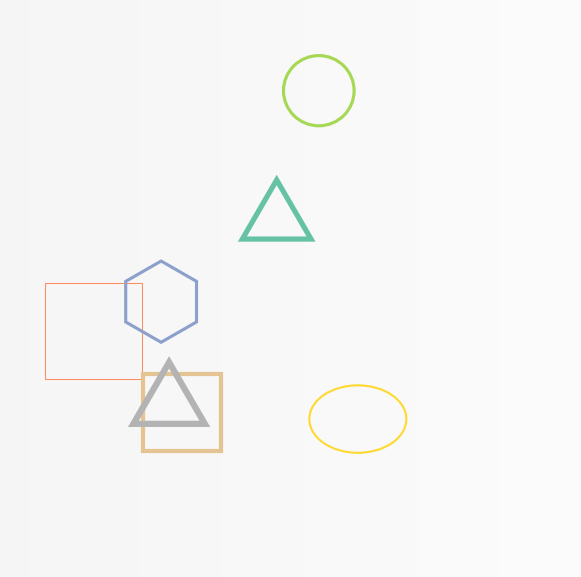[{"shape": "triangle", "thickness": 2.5, "radius": 0.34, "center": [0.476, 0.619]}, {"shape": "square", "thickness": 0.5, "radius": 0.42, "center": [0.161, 0.426]}, {"shape": "hexagon", "thickness": 1.5, "radius": 0.35, "center": [0.277, 0.477]}, {"shape": "circle", "thickness": 1.5, "radius": 0.3, "center": [0.548, 0.842]}, {"shape": "oval", "thickness": 1, "radius": 0.42, "center": [0.616, 0.273]}, {"shape": "square", "thickness": 2, "radius": 0.33, "center": [0.313, 0.284]}, {"shape": "triangle", "thickness": 3, "radius": 0.36, "center": [0.291, 0.301]}]